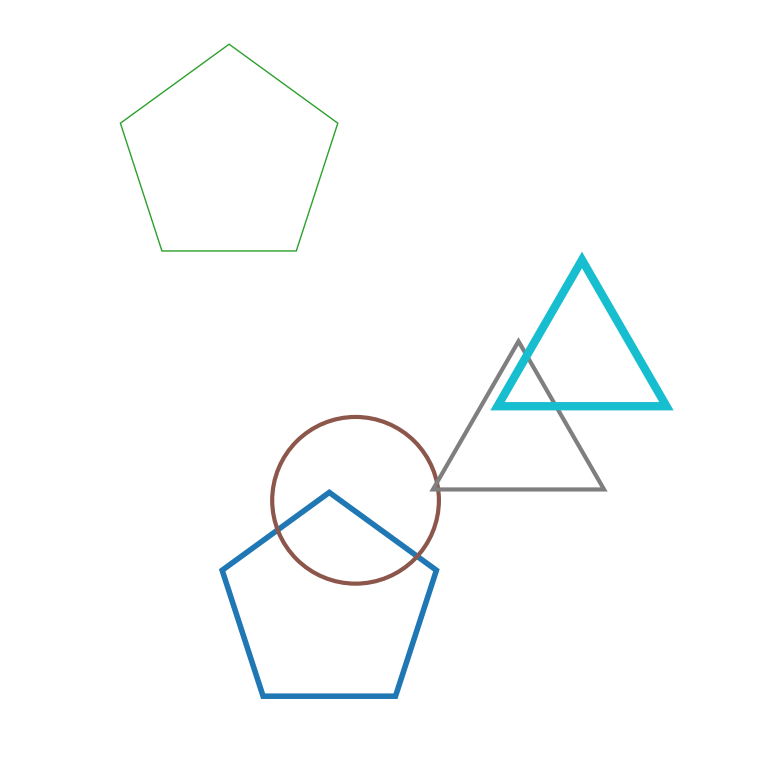[{"shape": "pentagon", "thickness": 2, "radius": 0.73, "center": [0.428, 0.214]}, {"shape": "pentagon", "thickness": 0.5, "radius": 0.74, "center": [0.298, 0.794]}, {"shape": "circle", "thickness": 1.5, "radius": 0.54, "center": [0.462, 0.35]}, {"shape": "triangle", "thickness": 1.5, "radius": 0.64, "center": [0.673, 0.428]}, {"shape": "triangle", "thickness": 3, "radius": 0.63, "center": [0.756, 0.536]}]